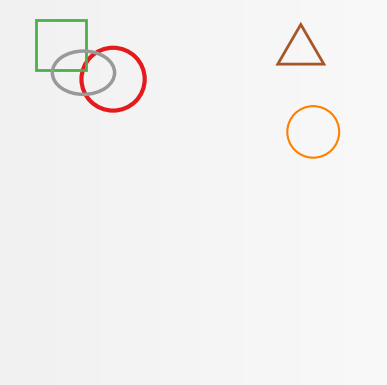[{"shape": "circle", "thickness": 3, "radius": 0.41, "center": [0.292, 0.794]}, {"shape": "square", "thickness": 2, "radius": 0.32, "center": [0.157, 0.883]}, {"shape": "circle", "thickness": 1.5, "radius": 0.33, "center": [0.808, 0.657]}, {"shape": "triangle", "thickness": 2, "radius": 0.34, "center": [0.776, 0.868]}, {"shape": "oval", "thickness": 2.5, "radius": 0.4, "center": [0.215, 0.811]}]